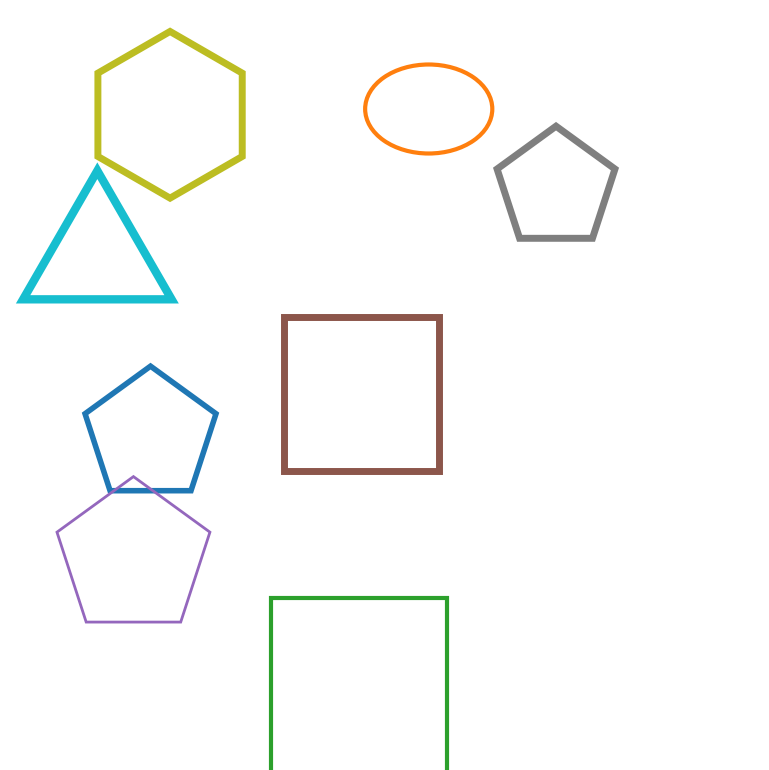[{"shape": "pentagon", "thickness": 2, "radius": 0.45, "center": [0.195, 0.435]}, {"shape": "oval", "thickness": 1.5, "radius": 0.41, "center": [0.557, 0.858]}, {"shape": "square", "thickness": 1.5, "radius": 0.57, "center": [0.466, 0.109]}, {"shape": "pentagon", "thickness": 1, "radius": 0.52, "center": [0.173, 0.277]}, {"shape": "square", "thickness": 2.5, "radius": 0.5, "center": [0.47, 0.488]}, {"shape": "pentagon", "thickness": 2.5, "radius": 0.4, "center": [0.722, 0.756]}, {"shape": "hexagon", "thickness": 2.5, "radius": 0.54, "center": [0.221, 0.851]}, {"shape": "triangle", "thickness": 3, "radius": 0.56, "center": [0.126, 0.667]}]